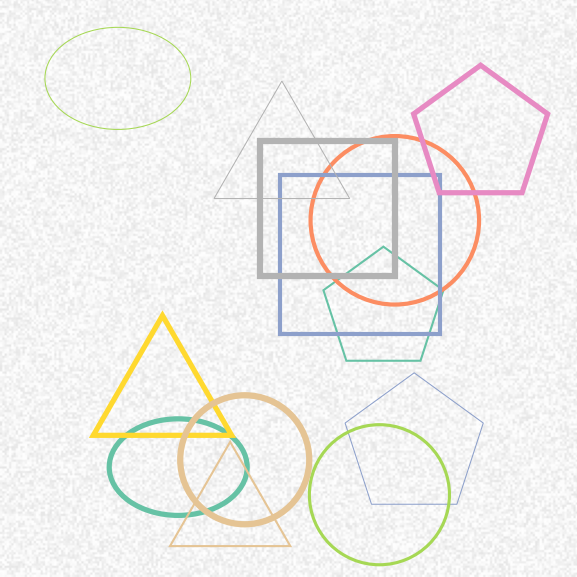[{"shape": "pentagon", "thickness": 1, "radius": 0.55, "center": [0.664, 0.463]}, {"shape": "oval", "thickness": 2.5, "radius": 0.6, "center": [0.309, 0.19]}, {"shape": "circle", "thickness": 2, "radius": 0.73, "center": [0.684, 0.618]}, {"shape": "square", "thickness": 2, "radius": 0.69, "center": [0.623, 0.558]}, {"shape": "pentagon", "thickness": 0.5, "radius": 0.63, "center": [0.717, 0.228]}, {"shape": "pentagon", "thickness": 2.5, "radius": 0.61, "center": [0.832, 0.764]}, {"shape": "circle", "thickness": 1.5, "radius": 0.61, "center": [0.657, 0.142]}, {"shape": "oval", "thickness": 0.5, "radius": 0.63, "center": [0.204, 0.863]}, {"shape": "triangle", "thickness": 2.5, "radius": 0.69, "center": [0.281, 0.314]}, {"shape": "circle", "thickness": 3, "radius": 0.56, "center": [0.424, 0.203]}, {"shape": "triangle", "thickness": 1, "radius": 0.6, "center": [0.399, 0.114]}, {"shape": "triangle", "thickness": 0.5, "radius": 0.68, "center": [0.488, 0.723]}, {"shape": "square", "thickness": 3, "radius": 0.59, "center": [0.567, 0.638]}]